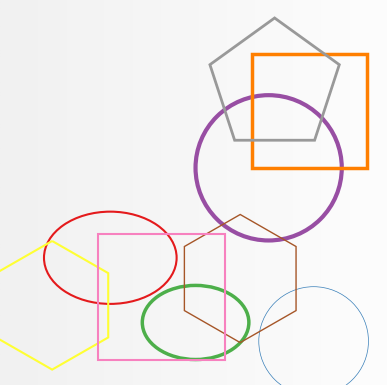[{"shape": "oval", "thickness": 1.5, "radius": 0.86, "center": [0.285, 0.33]}, {"shape": "circle", "thickness": 0.5, "radius": 0.71, "center": [0.809, 0.114]}, {"shape": "oval", "thickness": 2.5, "radius": 0.69, "center": [0.505, 0.162]}, {"shape": "circle", "thickness": 3, "radius": 0.94, "center": [0.693, 0.564]}, {"shape": "square", "thickness": 2.5, "radius": 0.74, "center": [0.799, 0.711]}, {"shape": "hexagon", "thickness": 1.5, "radius": 0.84, "center": [0.135, 0.207]}, {"shape": "hexagon", "thickness": 1, "radius": 0.83, "center": [0.62, 0.276]}, {"shape": "square", "thickness": 1.5, "radius": 0.82, "center": [0.416, 0.228]}, {"shape": "pentagon", "thickness": 2, "radius": 0.88, "center": [0.709, 0.778]}]